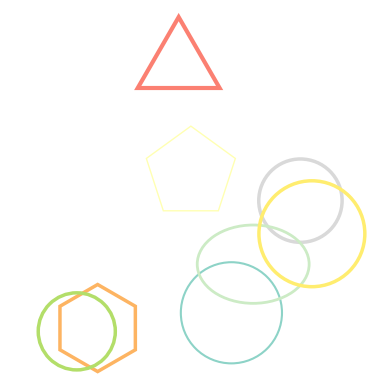[{"shape": "circle", "thickness": 1.5, "radius": 0.66, "center": [0.601, 0.188]}, {"shape": "pentagon", "thickness": 1, "radius": 0.61, "center": [0.496, 0.551]}, {"shape": "triangle", "thickness": 3, "radius": 0.61, "center": [0.464, 0.833]}, {"shape": "hexagon", "thickness": 2.5, "radius": 0.57, "center": [0.254, 0.148]}, {"shape": "circle", "thickness": 2.5, "radius": 0.5, "center": [0.199, 0.139]}, {"shape": "circle", "thickness": 2.5, "radius": 0.54, "center": [0.78, 0.479]}, {"shape": "oval", "thickness": 2, "radius": 0.73, "center": [0.658, 0.314]}, {"shape": "circle", "thickness": 2.5, "radius": 0.69, "center": [0.81, 0.393]}]